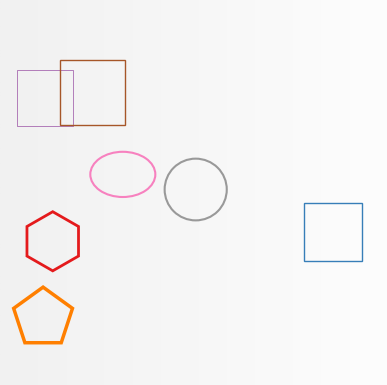[{"shape": "hexagon", "thickness": 2, "radius": 0.38, "center": [0.136, 0.373]}, {"shape": "square", "thickness": 1, "radius": 0.38, "center": [0.859, 0.398]}, {"shape": "square", "thickness": 0.5, "radius": 0.36, "center": [0.117, 0.745]}, {"shape": "pentagon", "thickness": 2.5, "radius": 0.4, "center": [0.111, 0.174]}, {"shape": "square", "thickness": 1, "radius": 0.42, "center": [0.239, 0.759]}, {"shape": "oval", "thickness": 1.5, "radius": 0.42, "center": [0.317, 0.547]}, {"shape": "circle", "thickness": 1.5, "radius": 0.4, "center": [0.505, 0.508]}]